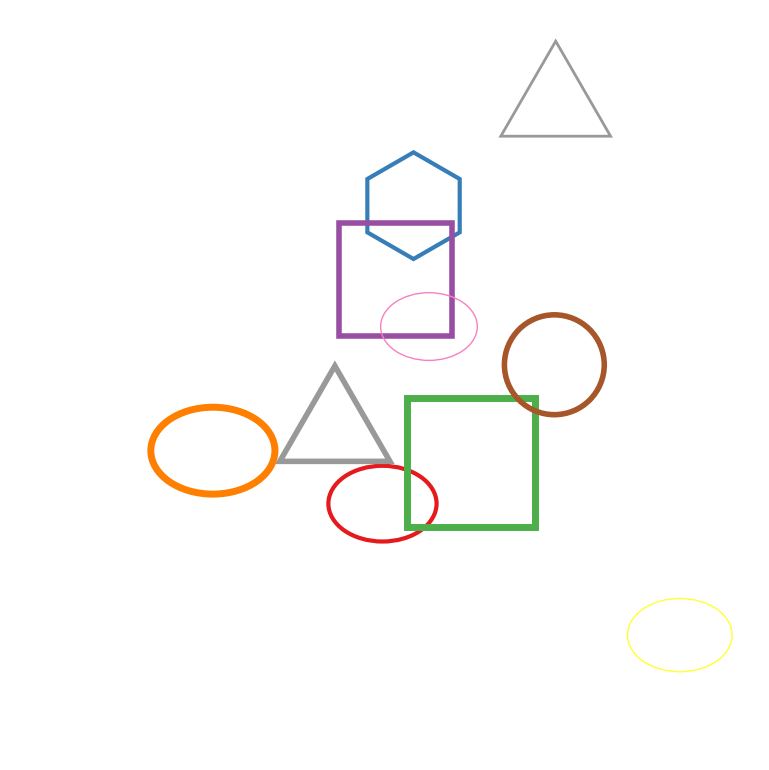[{"shape": "oval", "thickness": 1.5, "radius": 0.35, "center": [0.497, 0.346]}, {"shape": "hexagon", "thickness": 1.5, "radius": 0.35, "center": [0.537, 0.733]}, {"shape": "square", "thickness": 2.5, "radius": 0.42, "center": [0.612, 0.4]}, {"shape": "square", "thickness": 2, "radius": 0.37, "center": [0.514, 0.637]}, {"shape": "oval", "thickness": 2.5, "radius": 0.4, "center": [0.276, 0.415]}, {"shape": "oval", "thickness": 0.5, "radius": 0.34, "center": [0.883, 0.175]}, {"shape": "circle", "thickness": 2, "radius": 0.32, "center": [0.72, 0.526]}, {"shape": "oval", "thickness": 0.5, "radius": 0.31, "center": [0.557, 0.576]}, {"shape": "triangle", "thickness": 2, "radius": 0.41, "center": [0.435, 0.442]}, {"shape": "triangle", "thickness": 1, "radius": 0.41, "center": [0.722, 0.864]}]